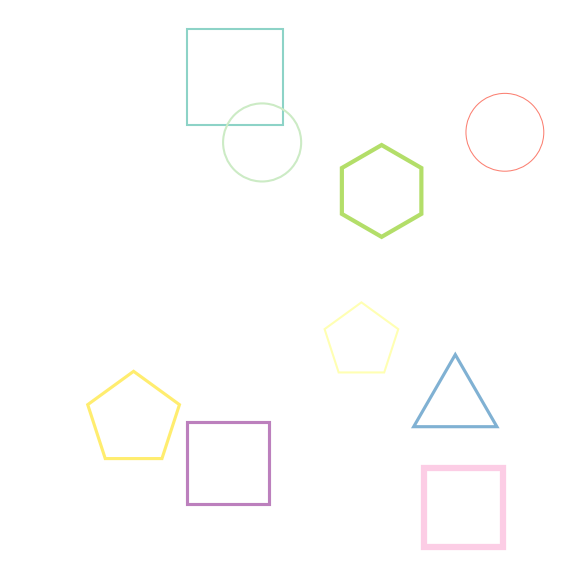[{"shape": "square", "thickness": 1, "radius": 0.41, "center": [0.407, 0.865]}, {"shape": "pentagon", "thickness": 1, "radius": 0.34, "center": [0.626, 0.408]}, {"shape": "circle", "thickness": 0.5, "radius": 0.34, "center": [0.874, 0.77]}, {"shape": "triangle", "thickness": 1.5, "radius": 0.42, "center": [0.788, 0.302]}, {"shape": "hexagon", "thickness": 2, "radius": 0.4, "center": [0.661, 0.668]}, {"shape": "square", "thickness": 3, "radius": 0.34, "center": [0.803, 0.12]}, {"shape": "square", "thickness": 1.5, "radius": 0.36, "center": [0.395, 0.197]}, {"shape": "circle", "thickness": 1, "radius": 0.34, "center": [0.454, 0.752]}, {"shape": "pentagon", "thickness": 1.5, "radius": 0.42, "center": [0.231, 0.273]}]